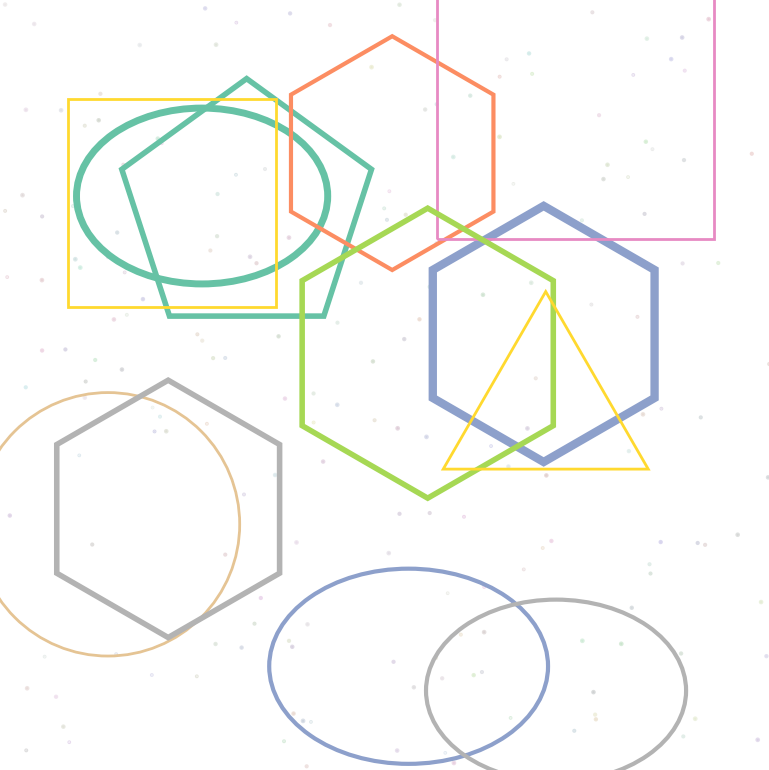[{"shape": "pentagon", "thickness": 2, "radius": 0.85, "center": [0.32, 0.727]}, {"shape": "oval", "thickness": 2.5, "radius": 0.82, "center": [0.262, 0.745]}, {"shape": "hexagon", "thickness": 1.5, "radius": 0.76, "center": [0.509, 0.801]}, {"shape": "hexagon", "thickness": 3, "radius": 0.83, "center": [0.706, 0.566]}, {"shape": "oval", "thickness": 1.5, "radius": 0.91, "center": [0.531, 0.135]}, {"shape": "square", "thickness": 1, "radius": 0.9, "center": [0.747, 0.869]}, {"shape": "hexagon", "thickness": 2, "radius": 0.94, "center": [0.555, 0.541]}, {"shape": "square", "thickness": 1, "radius": 0.68, "center": [0.223, 0.737]}, {"shape": "triangle", "thickness": 1, "radius": 0.77, "center": [0.709, 0.468]}, {"shape": "circle", "thickness": 1, "radius": 0.86, "center": [0.14, 0.319]}, {"shape": "hexagon", "thickness": 2, "radius": 0.84, "center": [0.218, 0.339]}, {"shape": "oval", "thickness": 1.5, "radius": 0.84, "center": [0.722, 0.103]}]